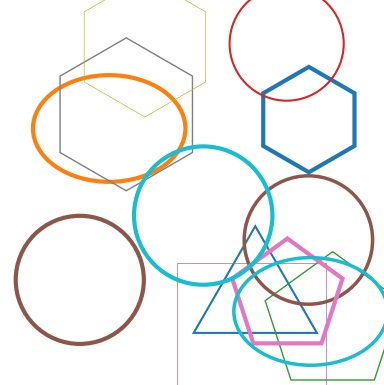[{"shape": "triangle", "thickness": 1.5, "radius": 0.92, "center": [0.663, 0.228]}, {"shape": "hexagon", "thickness": 3, "radius": 0.68, "center": [0.802, 0.689]}, {"shape": "oval", "thickness": 3, "radius": 0.99, "center": [0.284, 0.666]}, {"shape": "pentagon", "thickness": 1, "radius": 0.92, "center": [0.864, 0.162]}, {"shape": "circle", "thickness": 1.5, "radius": 0.74, "center": [0.745, 0.887]}, {"shape": "square", "thickness": 0.5, "radius": 0.97, "center": [0.652, 0.124]}, {"shape": "circle", "thickness": 3, "radius": 0.83, "center": [0.207, 0.273]}, {"shape": "circle", "thickness": 2.5, "radius": 0.83, "center": [0.801, 0.377]}, {"shape": "pentagon", "thickness": 3, "radius": 0.75, "center": [0.746, 0.23]}, {"shape": "hexagon", "thickness": 1, "radius": 0.99, "center": [0.328, 0.703]}, {"shape": "hexagon", "thickness": 0.5, "radius": 0.91, "center": [0.376, 0.878]}, {"shape": "oval", "thickness": 2.5, "radius": 1.0, "center": [0.807, 0.191]}, {"shape": "circle", "thickness": 3, "radius": 0.9, "center": [0.528, 0.44]}]